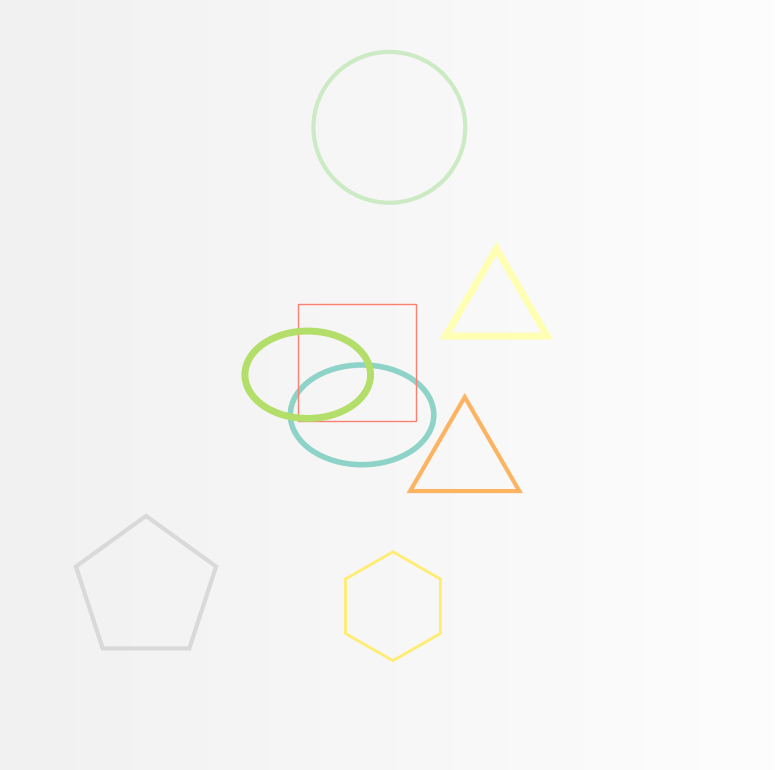[{"shape": "oval", "thickness": 2, "radius": 0.46, "center": [0.467, 0.461]}, {"shape": "triangle", "thickness": 2.5, "radius": 0.38, "center": [0.641, 0.601]}, {"shape": "square", "thickness": 0.5, "radius": 0.38, "center": [0.461, 0.529]}, {"shape": "triangle", "thickness": 1.5, "radius": 0.41, "center": [0.6, 0.403]}, {"shape": "oval", "thickness": 2.5, "radius": 0.41, "center": [0.397, 0.513]}, {"shape": "pentagon", "thickness": 1.5, "radius": 0.48, "center": [0.188, 0.235]}, {"shape": "circle", "thickness": 1.5, "radius": 0.49, "center": [0.502, 0.835]}, {"shape": "hexagon", "thickness": 1, "radius": 0.35, "center": [0.507, 0.213]}]